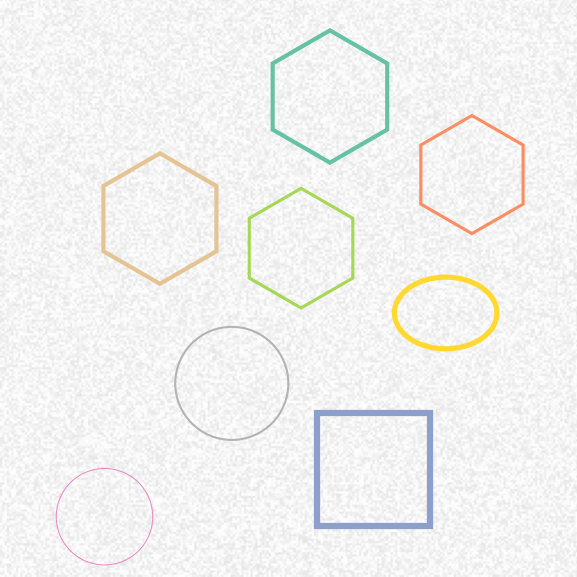[{"shape": "hexagon", "thickness": 2, "radius": 0.57, "center": [0.571, 0.832]}, {"shape": "hexagon", "thickness": 1.5, "radius": 0.51, "center": [0.817, 0.697]}, {"shape": "square", "thickness": 3, "radius": 0.49, "center": [0.647, 0.186]}, {"shape": "circle", "thickness": 0.5, "radius": 0.42, "center": [0.181, 0.104]}, {"shape": "hexagon", "thickness": 1.5, "radius": 0.52, "center": [0.521, 0.569]}, {"shape": "oval", "thickness": 2.5, "radius": 0.44, "center": [0.772, 0.457]}, {"shape": "hexagon", "thickness": 2, "radius": 0.56, "center": [0.277, 0.621]}, {"shape": "circle", "thickness": 1, "radius": 0.49, "center": [0.401, 0.335]}]